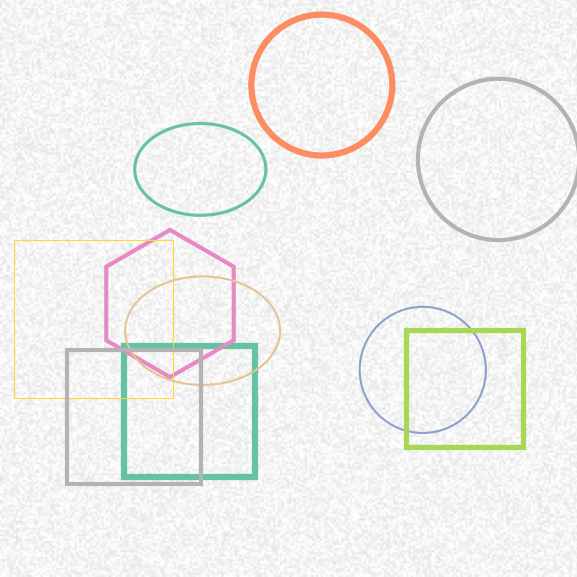[{"shape": "oval", "thickness": 1.5, "radius": 0.57, "center": [0.347, 0.706]}, {"shape": "square", "thickness": 3, "radius": 0.57, "center": [0.328, 0.286]}, {"shape": "circle", "thickness": 3, "radius": 0.61, "center": [0.557, 0.852]}, {"shape": "circle", "thickness": 1, "radius": 0.55, "center": [0.732, 0.359]}, {"shape": "hexagon", "thickness": 2, "radius": 0.64, "center": [0.294, 0.474]}, {"shape": "square", "thickness": 2.5, "radius": 0.51, "center": [0.805, 0.326]}, {"shape": "square", "thickness": 0.5, "radius": 0.69, "center": [0.162, 0.447]}, {"shape": "oval", "thickness": 1, "radius": 0.67, "center": [0.351, 0.427]}, {"shape": "circle", "thickness": 2, "radius": 0.7, "center": [0.863, 0.723]}, {"shape": "square", "thickness": 2, "radius": 0.58, "center": [0.232, 0.277]}]